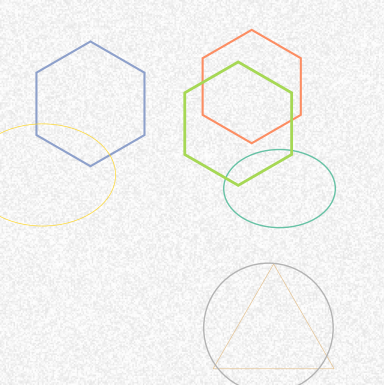[{"shape": "oval", "thickness": 1, "radius": 0.72, "center": [0.726, 0.51]}, {"shape": "hexagon", "thickness": 1.5, "radius": 0.74, "center": [0.654, 0.775]}, {"shape": "hexagon", "thickness": 1.5, "radius": 0.81, "center": [0.235, 0.73]}, {"shape": "hexagon", "thickness": 2, "radius": 0.8, "center": [0.619, 0.679]}, {"shape": "oval", "thickness": 0.5, "radius": 0.95, "center": [0.111, 0.546]}, {"shape": "triangle", "thickness": 0.5, "radius": 0.91, "center": [0.711, 0.133]}, {"shape": "circle", "thickness": 1, "radius": 0.84, "center": [0.697, 0.148]}]